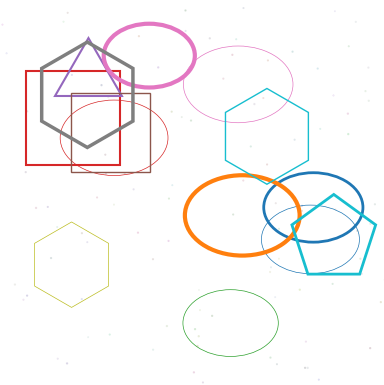[{"shape": "oval", "thickness": 2, "radius": 0.64, "center": [0.814, 0.461]}, {"shape": "oval", "thickness": 0.5, "radius": 0.64, "center": [0.806, 0.378]}, {"shape": "oval", "thickness": 3, "radius": 0.75, "center": [0.629, 0.441]}, {"shape": "oval", "thickness": 0.5, "radius": 0.62, "center": [0.599, 0.161]}, {"shape": "square", "thickness": 1.5, "radius": 0.61, "center": [0.19, 0.694]}, {"shape": "oval", "thickness": 0.5, "radius": 0.7, "center": [0.296, 0.642]}, {"shape": "triangle", "thickness": 1.5, "radius": 0.5, "center": [0.23, 0.801]}, {"shape": "square", "thickness": 1, "radius": 0.52, "center": [0.287, 0.656]}, {"shape": "oval", "thickness": 3, "radius": 0.59, "center": [0.388, 0.856]}, {"shape": "oval", "thickness": 0.5, "radius": 0.71, "center": [0.619, 0.781]}, {"shape": "hexagon", "thickness": 2.5, "radius": 0.68, "center": [0.227, 0.754]}, {"shape": "hexagon", "thickness": 0.5, "radius": 0.55, "center": [0.186, 0.312]}, {"shape": "hexagon", "thickness": 1, "radius": 0.62, "center": [0.693, 0.646]}, {"shape": "pentagon", "thickness": 2, "radius": 0.57, "center": [0.867, 0.381]}]